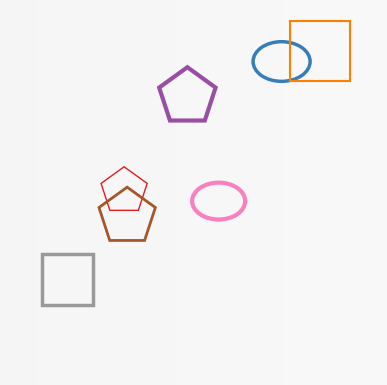[{"shape": "pentagon", "thickness": 1, "radius": 0.31, "center": [0.32, 0.504]}, {"shape": "oval", "thickness": 2.5, "radius": 0.37, "center": [0.727, 0.84]}, {"shape": "pentagon", "thickness": 3, "radius": 0.38, "center": [0.484, 0.749]}, {"shape": "square", "thickness": 1.5, "radius": 0.39, "center": [0.825, 0.867]}, {"shape": "pentagon", "thickness": 2, "radius": 0.38, "center": [0.328, 0.437]}, {"shape": "oval", "thickness": 3, "radius": 0.34, "center": [0.564, 0.478]}, {"shape": "square", "thickness": 2.5, "radius": 0.33, "center": [0.174, 0.273]}]